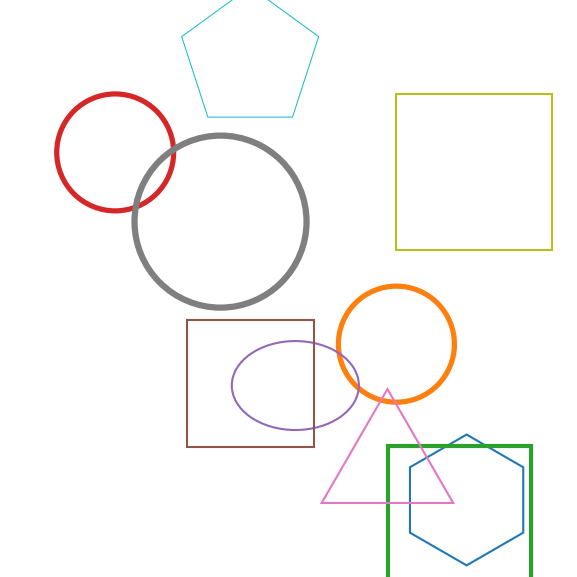[{"shape": "hexagon", "thickness": 1, "radius": 0.57, "center": [0.808, 0.133]}, {"shape": "circle", "thickness": 2.5, "radius": 0.5, "center": [0.686, 0.403]}, {"shape": "square", "thickness": 2, "radius": 0.62, "center": [0.796, 0.104]}, {"shape": "circle", "thickness": 2.5, "radius": 0.51, "center": [0.199, 0.735]}, {"shape": "oval", "thickness": 1, "radius": 0.55, "center": [0.511, 0.332]}, {"shape": "square", "thickness": 1, "radius": 0.55, "center": [0.434, 0.335]}, {"shape": "triangle", "thickness": 1, "radius": 0.66, "center": [0.671, 0.194]}, {"shape": "circle", "thickness": 3, "radius": 0.74, "center": [0.382, 0.615]}, {"shape": "square", "thickness": 1, "radius": 0.68, "center": [0.821, 0.701]}, {"shape": "pentagon", "thickness": 0.5, "radius": 0.62, "center": [0.433, 0.897]}]